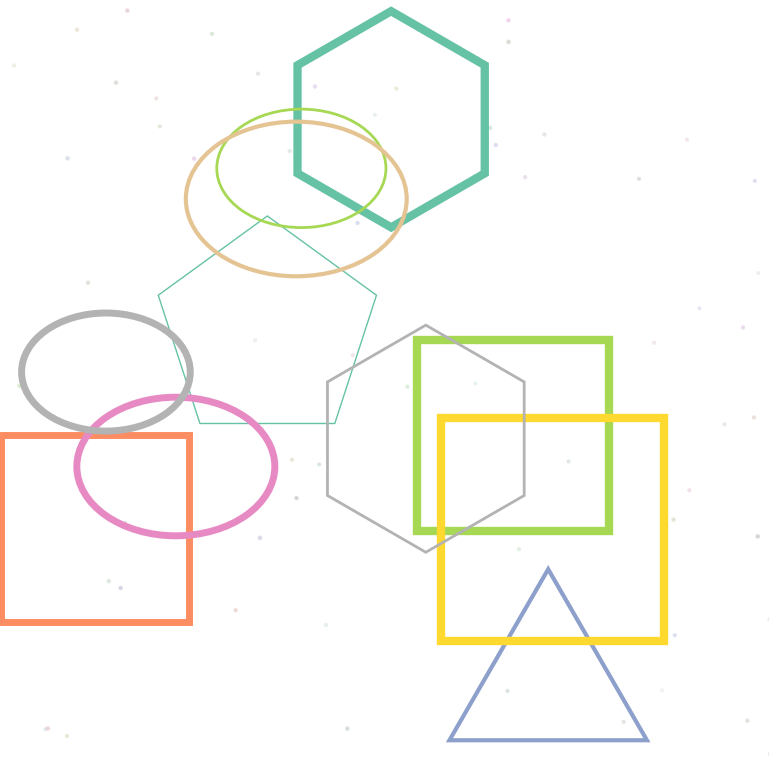[{"shape": "hexagon", "thickness": 3, "radius": 0.7, "center": [0.508, 0.845]}, {"shape": "pentagon", "thickness": 0.5, "radius": 0.74, "center": [0.347, 0.571]}, {"shape": "square", "thickness": 2.5, "radius": 0.61, "center": [0.123, 0.314]}, {"shape": "triangle", "thickness": 1.5, "radius": 0.74, "center": [0.712, 0.113]}, {"shape": "oval", "thickness": 2.5, "radius": 0.64, "center": [0.228, 0.394]}, {"shape": "square", "thickness": 3, "radius": 0.62, "center": [0.666, 0.435]}, {"shape": "oval", "thickness": 1, "radius": 0.55, "center": [0.391, 0.781]}, {"shape": "square", "thickness": 3, "radius": 0.72, "center": [0.717, 0.312]}, {"shape": "oval", "thickness": 1.5, "radius": 0.72, "center": [0.385, 0.742]}, {"shape": "hexagon", "thickness": 1, "radius": 0.74, "center": [0.553, 0.43]}, {"shape": "oval", "thickness": 2.5, "radius": 0.55, "center": [0.138, 0.517]}]